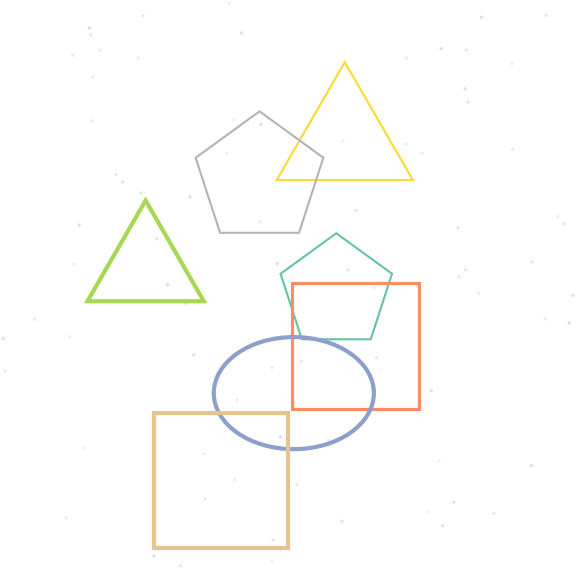[{"shape": "pentagon", "thickness": 1, "radius": 0.51, "center": [0.582, 0.494]}, {"shape": "square", "thickness": 1.5, "radius": 0.55, "center": [0.615, 0.4]}, {"shape": "oval", "thickness": 2, "radius": 0.69, "center": [0.509, 0.318]}, {"shape": "triangle", "thickness": 2, "radius": 0.58, "center": [0.252, 0.536]}, {"shape": "triangle", "thickness": 1, "radius": 0.68, "center": [0.597, 0.755]}, {"shape": "square", "thickness": 2, "radius": 0.58, "center": [0.382, 0.167]}, {"shape": "pentagon", "thickness": 1, "radius": 0.58, "center": [0.449, 0.69]}]